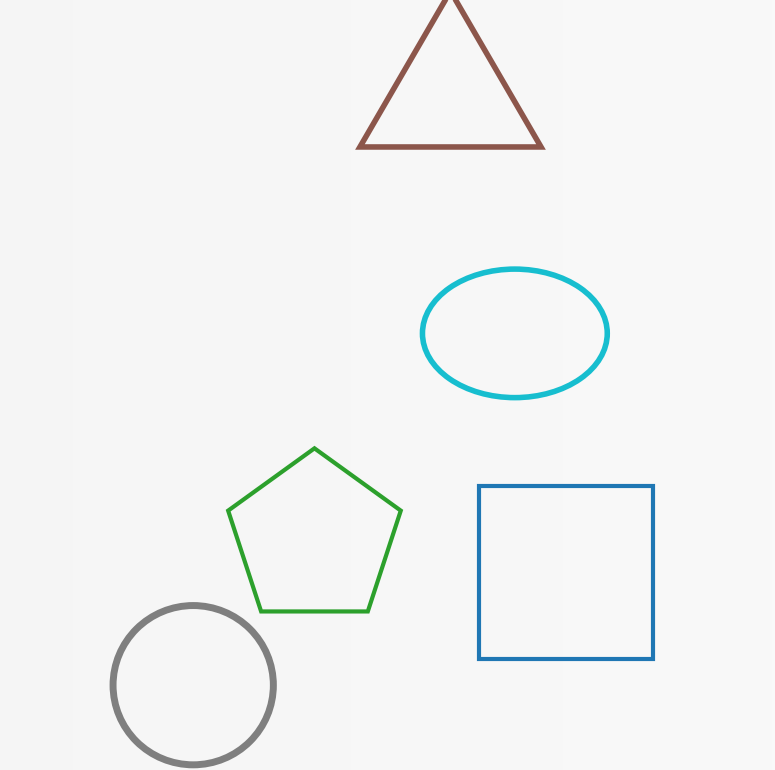[{"shape": "square", "thickness": 1.5, "radius": 0.56, "center": [0.73, 0.256]}, {"shape": "pentagon", "thickness": 1.5, "radius": 0.59, "center": [0.406, 0.301]}, {"shape": "triangle", "thickness": 2, "radius": 0.67, "center": [0.581, 0.877]}, {"shape": "circle", "thickness": 2.5, "radius": 0.52, "center": [0.249, 0.11]}, {"shape": "oval", "thickness": 2, "radius": 0.6, "center": [0.664, 0.567]}]